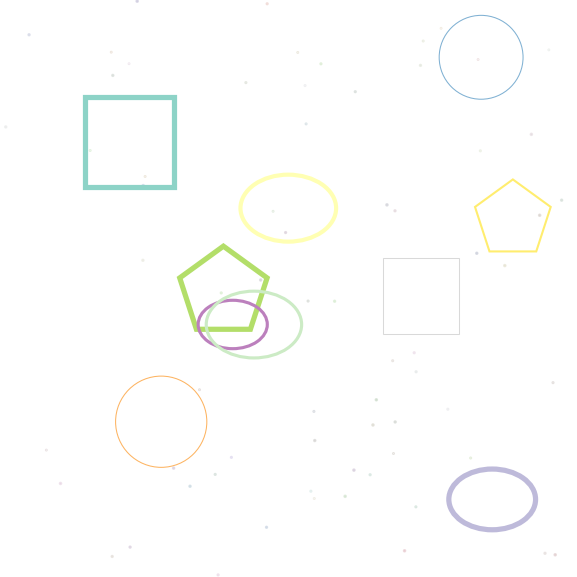[{"shape": "square", "thickness": 2.5, "radius": 0.39, "center": [0.224, 0.753]}, {"shape": "oval", "thickness": 2, "radius": 0.41, "center": [0.499, 0.639]}, {"shape": "oval", "thickness": 2.5, "radius": 0.38, "center": [0.852, 0.134]}, {"shape": "circle", "thickness": 0.5, "radius": 0.36, "center": [0.833, 0.9]}, {"shape": "circle", "thickness": 0.5, "radius": 0.39, "center": [0.279, 0.269]}, {"shape": "pentagon", "thickness": 2.5, "radius": 0.4, "center": [0.387, 0.493]}, {"shape": "square", "thickness": 0.5, "radius": 0.33, "center": [0.729, 0.487]}, {"shape": "oval", "thickness": 1.5, "radius": 0.3, "center": [0.403, 0.437]}, {"shape": "oval", "thickness": 1.5, "radius": 0.41, "center": [0.44, 0.437]}, {"shape": "pentagon", "thickness": 1, "radius": 0.34, "center": [0.888, 0.62]}]